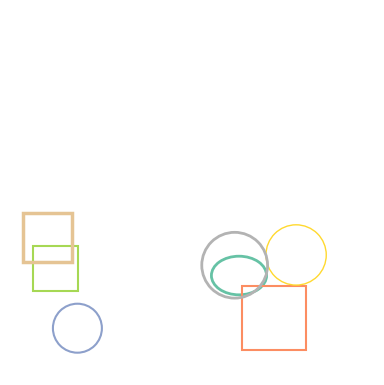[{"shape": "oval", "thickness": 2, "radius": 0.36, "center": [0.621, 0.284]}, {"shape": "square", "thickness": 1.5, "radius": 0.42, "center": [0.712, 0.175]}, {"shape": "circle", "thickness": 1.5, "radius": 0.32, "center": [0.201, 0.148]}, {"shape": "square", "thickness": 1.5, "radius": 0.29, "center": [0.144, 0.302]}, {"shape": "circle", "thickness": 1, "radius": 0.39, "center": [0.769, 0.338]}, {"shape": "square", "thickness": 2.5, "radius": 0.32, "center": [0.124, 0.382]}, {"shape": "circle", "thickness": 2, "radius": 0.43, "center": [0.61, 0.311]}]